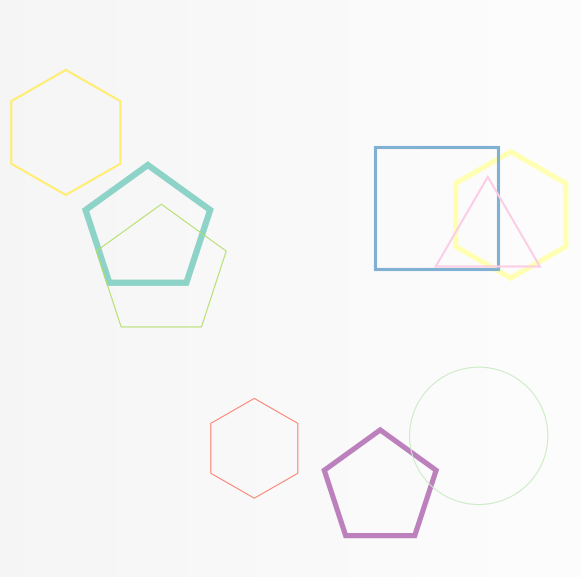[{"shape": "pentagon", "thickness": 3, "radius": 0.56, "center": [0.254, 0.601]}, {"shape": "hexagon", "thickness": 2.5, "radius": 0.55, "center": [0.879, 0.627]}, {"shape": "hexagon", "thickness": 0.5, "radius": 0.43, "center": [0.438, 0.223]}, {"shape": "square", "thickness": 1.5, "radius": 0.53, "center": [0.751, 0.639]}, {"shape": "pentagon", "thickness": 0.5, "radius": 0.59, "center": [0.277, 0.528]}, {"shape": "triangle", "thickness": 1, "radius": 0.52, "center": [0.839, 0.589]}, {"shape": "pentagon", "thickness": 2.5, "radius": 0.51, "center": [0.654, 0.154]}, {"shape": "circle", "thickness": 0.5, "radius": 0.59, "center": [0.824, 0.244]}, {"shape": "hexagon", "thickness": 1, "radius": 0.54, "center": [0.113, 0.77]}]